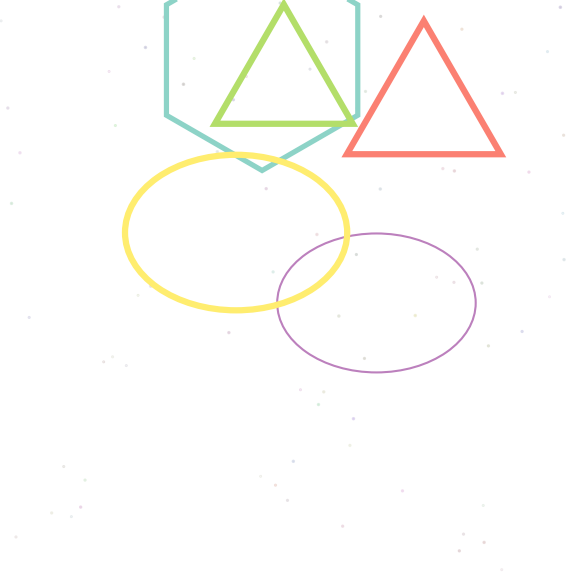[{"shape": "hexagon", "thickness": 2.5, "radius": 0.96, "center": [0.454, 0.895]}, {"shape": "triangle", "thickness": 3, "radius": 0.77, "center": [0.734, 0.809]}, {"shape": "triangle", "thickness": 3, "radius": 0.69, "center": [0.491, 0.854]}, {"shape": "oval", "thickness": 1, "radius": 0.86, "center": [0.652, 0.475]}, {"shape": "oval", "thickness": 3, "radius": 0.96, "center": [0.409, 0.596]}]